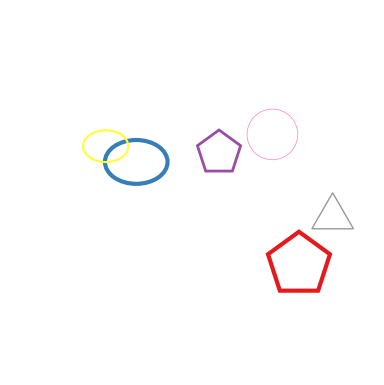[{"shape": "pentagon", "thickness": 3, "radius": 0.42, "center": [0.777, 0.313]}, {"shape": "oval", "thickness": 3, "radius": 0.41, "center": [0.354, 0.579]}, {"shape": "pentagon", "thickness": 2, "radius": 0.29, "center": [0.569, 0.603]}, {"shape": "oval", "thickness": 1.5, "radius": 0.29, "center": [0.274, 0.62]}, {"shape": "circle", "thickness": 0.5, "radius": 0.33, "center": [0.708, 0.651]}, {"shape": "triangle", "thickness": 1, "radius": 0.31, "center": [0.864, 0.437]}]